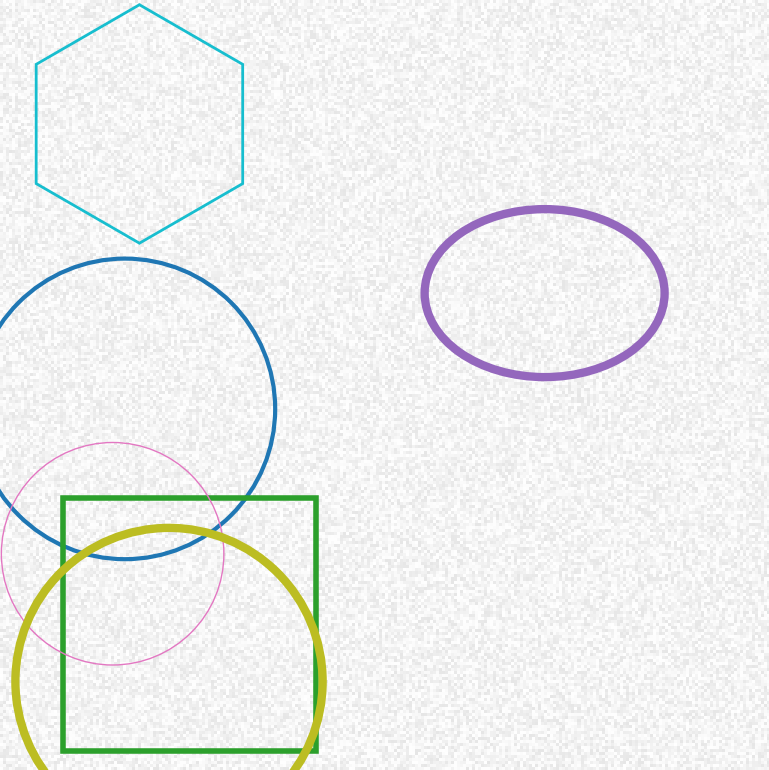[{"shape": "circle", "thickness": 1.5, "radius": 0.98, "center": [0.162, 0.469]}, {"shape": "square", "thickness": 2, "radius": 0.82, "center": [0.246, 0.189]}, {"shape": "oval", "thickness": 3, "radius": 0.78, "center": [0.707, 0.619]}, {"shape": "circle", "thickness": 0.5, "radius": 0.72, "center": [0.146, 0.281]}, {"shape": "circle", "thickness": 3, "radius": 1.0, "center": [0.219, 0.115]}, {"shape": "hexagon", "thickness": 1, "radius": 0.77, "center": [0.181, 0.839]}]